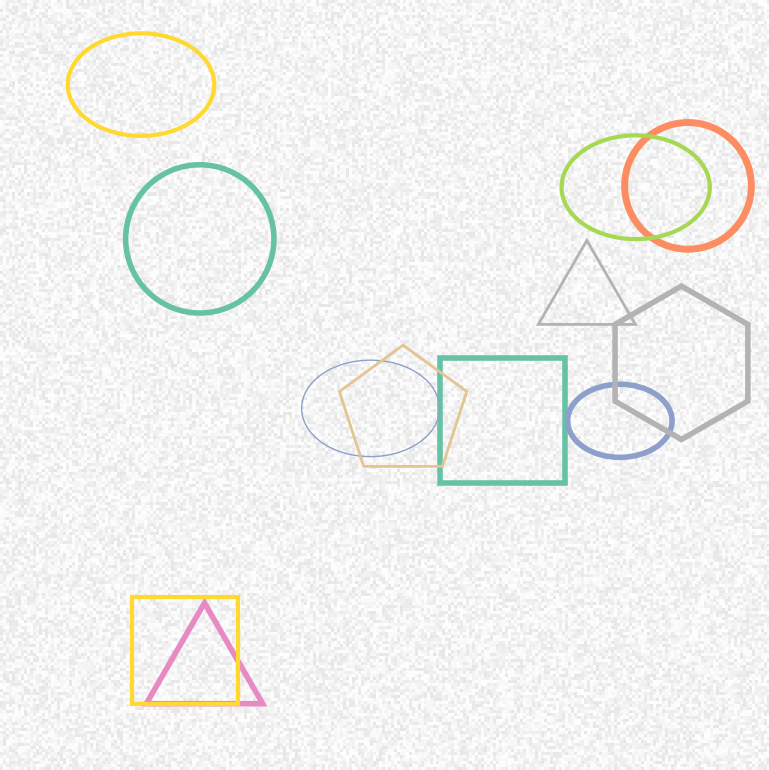[{"shape": "square", "thickness": 2, "radius": 0.41, "center": [0.652, 0.454]}, {"shape": "circle", "thickness": 2, "radius": 0.48, "center": [0.259, 0.69]}, {"shape": "circle", "thickness": 2.5, "radius": 0.41, "center": [0.893, 0.759]}, {"shape": "oval", "thickness": 2, "radius": 0.34, "center": [0.805, 0.454]}, {"shape": "oval", "thickness": 0.5, "radius": 0.45, "center": [0.481, 0.47]}, {"shape": "triangle", "thickness": 2, "radius": 0.44, "center": [0.266, 0.13]}, {"shape": "oval", "thickness": 1.5, "radius": 0.48, "center": [0.826, 0.757]}, {"shape": "square", "thickness": 1.5, "radius": 0.35, "center": [0.24, 0.155]}, {"shape": "oval", "thickness": 1.5, "radius": 0.48, "center": [0.183, 0.89]}, {"shape": "pentagon", "thickness": 1, "radius": 0.43, "center": [0.523, 0.465]}, {"shape": "triangle", "thickness": 1, "radius": 0.36, "center": [0.762, 0.615]}, {"shape": "hexagon", "thickness": 2, "radius": 0.5, "center": [0.885, 0.529]}]